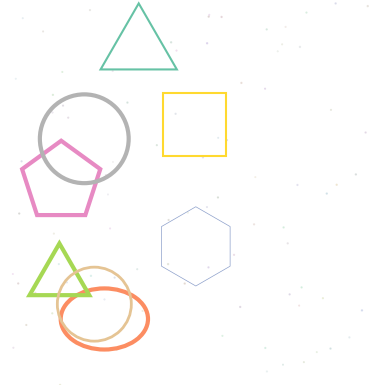[{"shape": "triangle", "thickness": 1.5, "radius": 0.57, "center": [0.36, 0.877]}, {"shape": "oval", "thickness": 3, "radius": 0.57, "center": [0.271, 0.172]}, {"shape": "hexagon", "thickness": 0.5, "radius": 0.51, "center": [0.509, 0.36]}, {"shape": "pentagon", "thickness": 3, "radius": 0.53, "center": [0.159, 0.528]}, {"shape": "triangle", "thickness": 3, "radius": 0.45, "center": [0.154, 0.278]}, {"shape": "square", "thickness": 1.5, "radius": 0.41, "center": [0.505, 0.677]}, {"shape": "circle", "thickness": 2, "radius": 0.48, "center": [0.245, 0.21]}, {"shape": "circle", "thickness": 3, "radius": 0.58, "center": [0.219, 0.64]}]